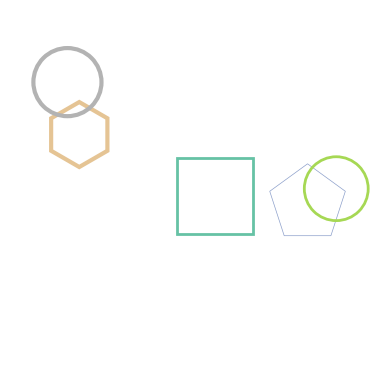[{"shape": "square", "thickness": 2, "radius": 0.49, "center": [0.559, 0.491]}, {"shape": "pentagon", "thickness": 0.5, "radius": 0.52, "center": [0.799, 0.471]}, {"shape": "circle", "thickness": 2, "radius": 0.41, "center": [0.873, 0.51]}, {"shape": "hexagon", "thickness": 3, "radius": 0.42, "center": [0.206, 0.651]}, {"shape": "circle", "thickness": 3, "radius": 0.44, "center": [0.175, 0.787]}]